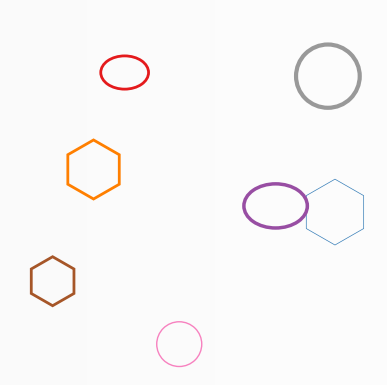[{"shape": "oval", "thickness": 2, "radius": 0.31, "center": [0.322, 0.812]}, {"shape": "hexagon", "thickness": 0.5, "radius": 0.43, "center": [0.864, 0.449]}, {"shape": "oval", "thickness": 2.5, "radius": 0.41, "center": [0.711, 0.465]}, {"shape": "hexagon", "thickness": 2, "radius": 0.38, "center": [0.241, 0.56]}, {"shape": "hexagon", "thickness": 2, "radius": 0.32, "center": [0.136, 0.27]}, {"shape": "circle", "thickness": 1, "radius": 0.29, "center": [0.463, 0.106]}, {"shape": "circle", "thickness": 3, "radius": 0.41, "center": [0.846, 0.802]}]